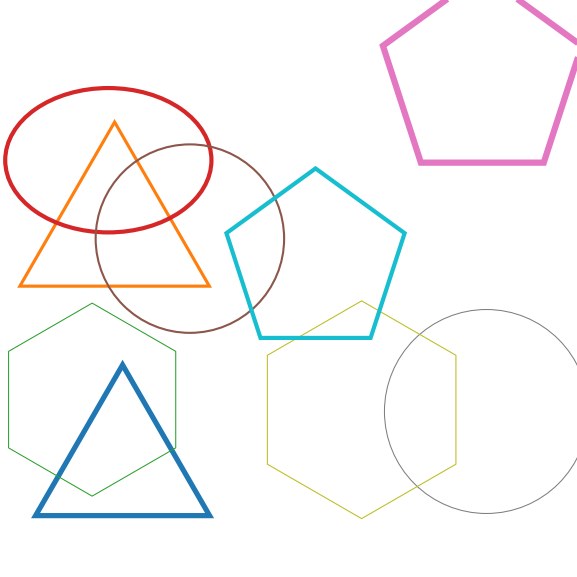[{"shape": "triangle", "thickness": 2.5, "radius": 0.87, "center": [0.212, 0.193]}, {"shape": "triangle", "thickness": 1.5, "radius": 0.95, "center": [0.198, 0.598]}, {"shape": "hexagon", "thickness": 0.5, "radius": 0.84, "center": [0.16, 0.307]}, {"shape": "oval", "thickness": 2, "radius": 0.89, "center": [0.188, 0.722]}, {"shape": "circle", "thickness": 1, "radius": 0.82, "center": [0.329, 0.586]}, {"shape": "pentagon", "thickness": 3, "radius": 0.9, "center": [0.835, 0.864]}, {"shape": "circle", "thickness": 0.5, "radius": 0.88, "center": [0.842, 0.287]}, {"shape": "hexagon", "thickness": 0.5, "radius": 0.94, "center": [0.626, 0.29]}, {"shape": "pentagon", "thickness": 2, "radius": 0.81, "center": [0.546, 0.545]}]